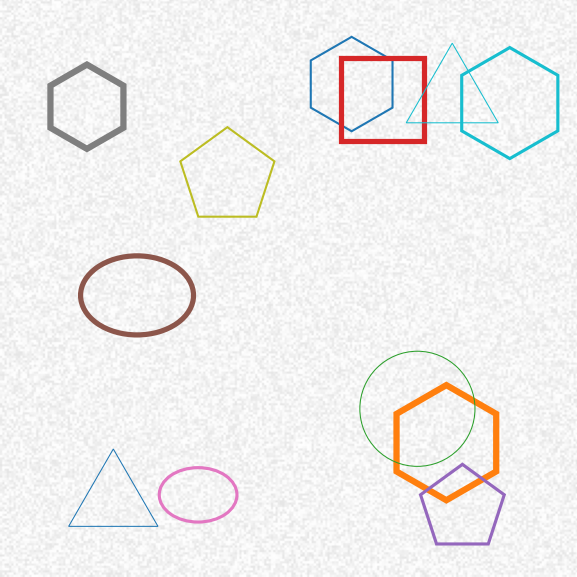[{"shape": "triangle", "thickness": 0.5, "radius": 0.45, "center": [0.196, 0.132]}, {"shape": "hexagon", "thickness": 1, "radius": 0.41, "center": [0.609, 0.854]}, {"shape": "hexagon", "thickness": 3, "radius": 0.5, "center": [0.773, 0.233]}, {"shape": "circle", "thickness": 0.5, "radius": 0.5, "center": [0.723, 0.291]}, {"shape": "square", "thickness": 2.5, "radius": 0.36, "center": [0.663, 0.827]}, {"shape": "pentagon", "thickness": 1.5, "radius": 0.38, "center": [0.801, 0.119]}, {"shape": "oval", "thickness": 2.5, "radius": 0.49, "center": [0.237, 0.488]}, {"shape": "oval", "thickness": 1.5, "radius": 0.34, "center": [0.343, 0.142]}, {"shape": "hexagon", "thickness": 3, "radius": 0.36, "center": [0.151, 0.814]}, {"shape": "pentagon", "thickness": 1, "radius": 0.43, "center": [0.394, 0.693]}, {"shape": "triangle", "thickness": 0.5, "radius": 0.46, "center": [0.783, 0.832]}, {"shape": "hexagon", "thickness": 1.5, "radius": 0.48, "center": [0.883, 0.821]}]